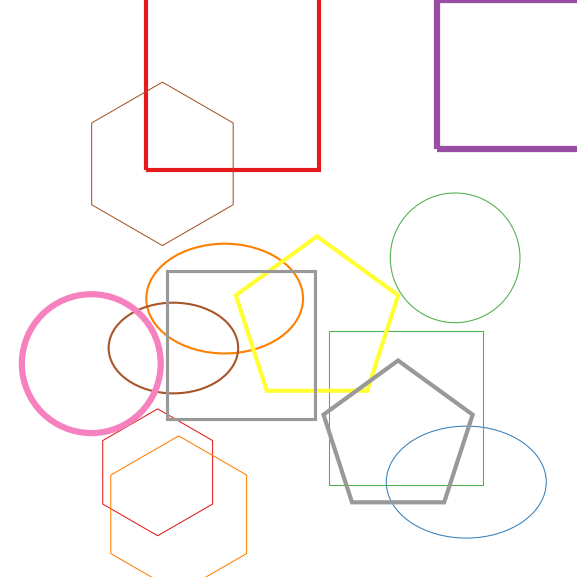[{"shape": "hexagon", "thickness": 0.5, "radius": 0.55, "center": [0.273, 0.181]}, {"shape": "square", "thickness": 2, "radius": 0.75, "center": [0.402, 0.856]}, {"shape": "oval", "thickness": 0.5, "radius": 0.69, "center": [0.807, 0.164]}, {"shape": "square", "thickness": 0.5, "radius": 0.67, "center": [0.703, 0.292]}, {"shape": "circle", "thickness": 0.5, "radius": 0.56, "center": [0.788, 0.553]}, {"shape": "square", "thickness": 3, "radius": 0.64, "center": [0.886, 0.87]}, {"shape": "hexagon", "thickness": 0.5, "radius": 0.68, "center": [0.309, 0.109]}, {"shape": "oval", "thickness": 1, "radius": 0.68, "center": [0.389, 0.482]}, {"shape": "pentagon", "thickness": 2, "radius": 0.74, "center": [0.549, 0.442]}, {"shape": "oval", "thickness": 1, "radius": 0.56, "center": [0.3, 0.396]}, {"shape": "hexagon", "thickness": 0.5, "radius": 0.71, "center": [0.281, 0.715]}, {"shape": "circle", "thickness": 3, "radius": 0.6, "center": [0.158, 0.369]}, {"shape": "pentagon", "thickness": 2, "radius": 0.68, "center": [0.689, 0.239]}, {"shape": "square", "thickness": 1.5, "radius": 0.64, "center": [0.417, 0.402]}]